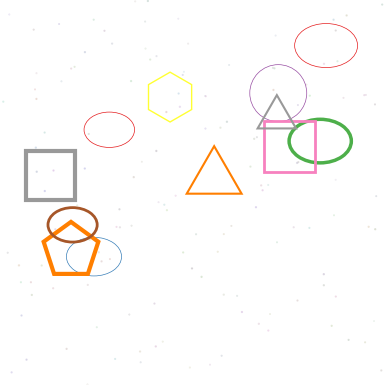[{"shape": "oval", "thickness": 0.5, "radius": 0.41, "center": [0.847, 0.882]}, {"shape": "oval", "thickness": 0.5, "radius": 0.33, "center": [0.284, 0.663]}, {"shape": "oval", "thickness": 0.5, "radius": 0.36, "center": [0.244, 0.333]}, {"shape": "oval", "thickness": 2.5, "radius": 0.4, "center": [0.832, 0.634]}, {"shape": "circle", "thickness": 0.5, "radius": 0.37, "center": [0.723, 0.758]}, {"shape": "pentagon", "thickness": 3, "radius": 0.37, "center": [0.184, 0.349]}, {"shape": "triangle", "thickness": 1.5, "radius": 0.41, "center": [0.556, 0.538]}, {"shape": "hexagon", "thickness": 1, "radius": 0.32, "center": [0.442, 0.748]}, {"shape": "oval", "thickness": 2, "radius": 0.32, "center": [0.189, 0.416]}, {"shape": "square", "thickness": 2, "radius": 0.33, "center": [0.752, 0.62]}, {"shape": "triangle", "thickness": 1.5, "radius": 0.29, "center": [0.719, 0.695]}, {"shape": "square", "thickness": 3, "radius": 0.32, "center": [0.131, 0.543]}]